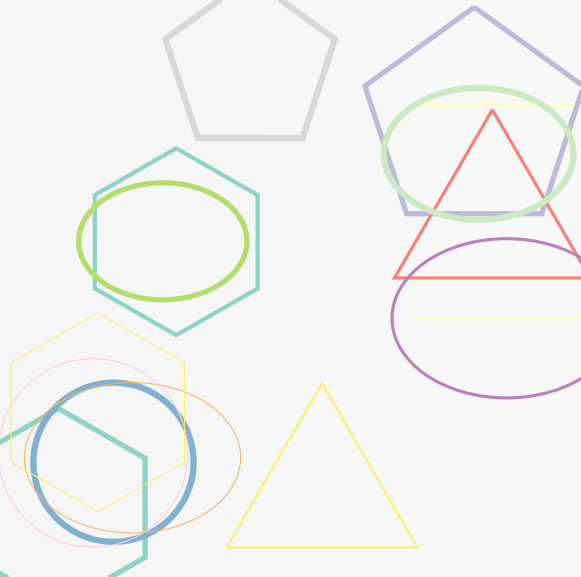[{"shape": "hexagon", "thickness": 2, "radius": 0.81, "center": [0.303, 0.581]}, {"shape": "hexagon", "thickness": 2.5, "radius": 0.86, "center": [0.101, 0.12]}, {"shape": "square", "thickness": 0.5, "radius": 0.93, "center": [0.897, 0.634]}, {"shape": "pentagon", "thickness": 2.5, "radius": 0.99, "center": [0.816, 0.789]}, {"shape": "triangle", "thickness": 1.5, "radius": 0.97, "center": [0.847, 0.615]}, {"shape": "circle", "thickness": 3, "radius": 0.69, "center": [0.195, 0.199]}, {"shape": "oval", "thickness": 0.5, "radius": 0.93, "center": [0.228, 0.206]}, {"shape": "oval", "thickness": 2.5, "radius": 0.72, "center": [0.28, 0.581]}, {"shape": "circle", "thickness": 0.5, "radius": 0.82, "center": [0.16, 0.215]}, {"shape": "pentagon", "thickness": 3, "radius": 0.77, "center": [0.43, 0.884]}, {"shape": "oval", "thickness": 1.5, "radius": 0.98, "center": [0.871, 0.448]}, {"shape": "oval", "thickness": 3, "radius": 0.82, "center": [0.823, 0.733]}, {"shape": "triangle", "thickness": 1, "radius": 0.95, "center": [0.554, 0.146]}, {"shape": "hexagon", "thickness": 0.5, "radius": 0.86, "center": [0.168, 0.285]}]